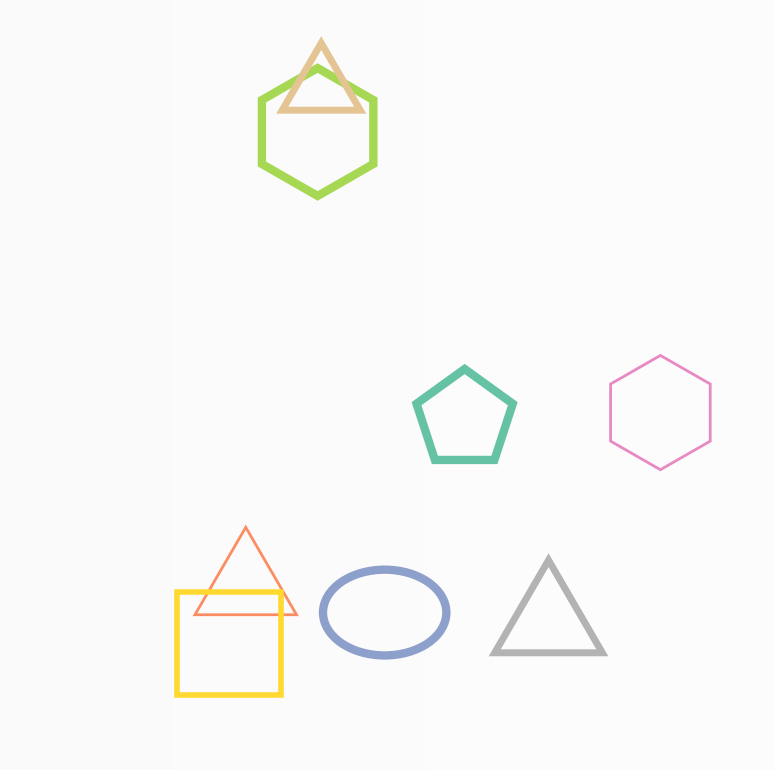[{"shape": "pentagon", "thickness": 3, "radius": 0.33, "center": [0.6, 0.456]}, {"shape": "triangle", "thickness": 1, "radius": 0.38, "center": [0.317, 0.239]}, {"shape": "oval", "thickness": 3, "radius": 0.4, "center": [0.496, 0.204]}, {"shape": "hexagon", "thickness": 1, "radius": 0.37, "center": [0.852, 0.464]}, {"shape": "hexagon", "thickness": 3, "radius": 0.42, "center": [0.41, 0.829]}, {"shape": "square", "thickness": 2, "radius": 0.33, "center": [0.295, 0.164]}, {"shape": "triangle", "thickness": 2.5, "radius": 0.29, "center": [0.414, 0.886]}, {"shape": "triangle", "thickness": 2.5, "radius": 0.4, "center": [0.708, 0.192]}]